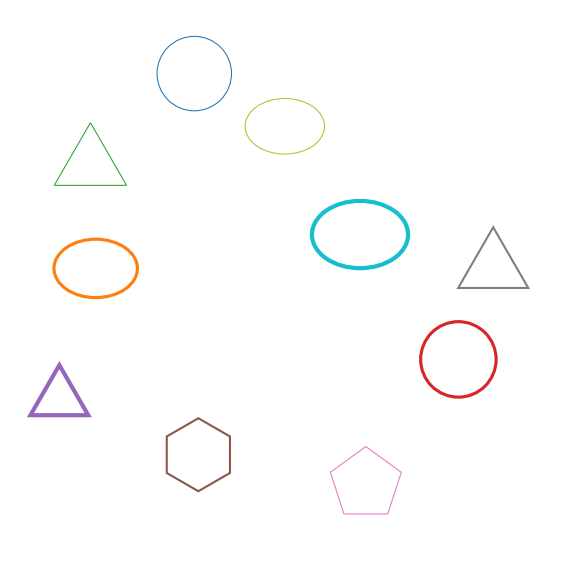[{"shape": "circle", "thickness": 0.5, "radius": 0.32, "center": [0.336, 0.872]}, {"shape": "oval", "thickness": 1.5, "radius": 0.36, "center": [0.166, 0.534]}, {"shape": "triangle", "thickness": 0.5, "radius": 0.36, "center": [0.157, 0.714]}, {"shape": "circle", "thickness": 1.5, "radius": 0.33, "center": [0.794, 0.377]}, {"shape": "triangle", "thickness": 2, "radius": 0.29, "center": [0.103, 0.309]}, {"shape": "hexagon", "thickness": 1, "radius": 0.32, "center": [0.343, 0.212]}, {"shape": "pentagon", "thickness": 0.5, "radius": 0.32, "center": [0.633, 0.161]}, {"shape": "triangle", "thickness": 1, "radius": 0.35, "center": [0.854, 0.536]}, {"shape": "oval", "thickness": 0.5, "radius": 0.34, "center": [0.493, 0.78]}, {"shape": "oval", "thickness": 2, "radius": 0.42, "center": [0.623, 0.593]}]